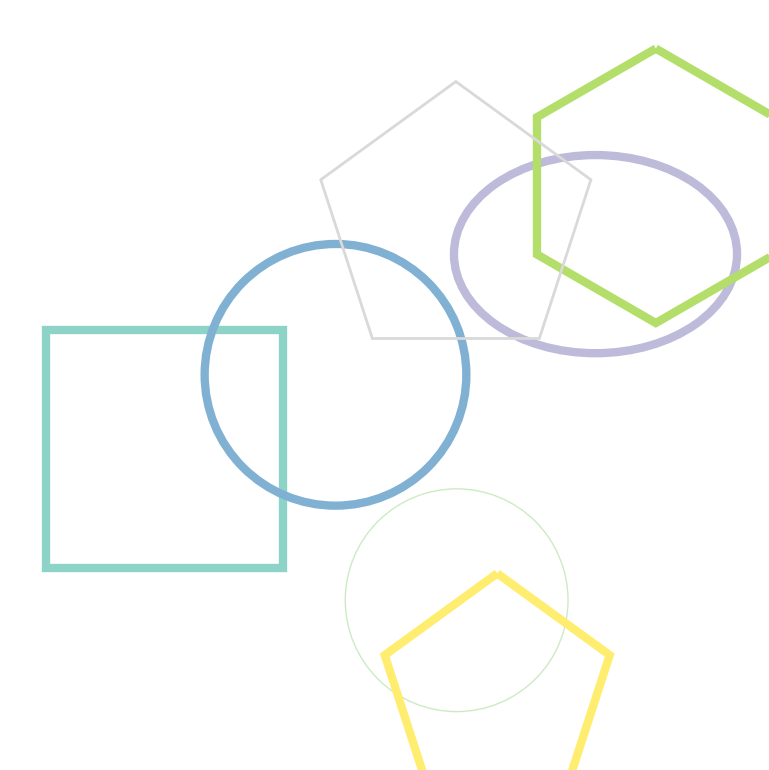[{"shape": "square", "thickness": 3, "radius": 0.77, "center": [0.214, 0.417]}, {"shape": "oval", "thickness": 3, "radius": 0.92, "center": [0.773, 0.67]}, {"shape": "circle", "thickness": 3, "radius": 0.85, "center": [0.436, 0.513]}, {"shape": "hexagon", "thickness": 3, "radius": 0.89, "center": [0.852, 0.759]}, {"shape": "pentagon", "thickness": 1, "radius": 0.92, "center": [0.592, 0.71]}, {"shape": "circle", "thickness": 0.5, "radius": 0.72, "center": [0.593, 0.22]}, {"shape": "pentagon", "thickness": 3, "radius": 0.77, "center": [0.646, 0.102]}]